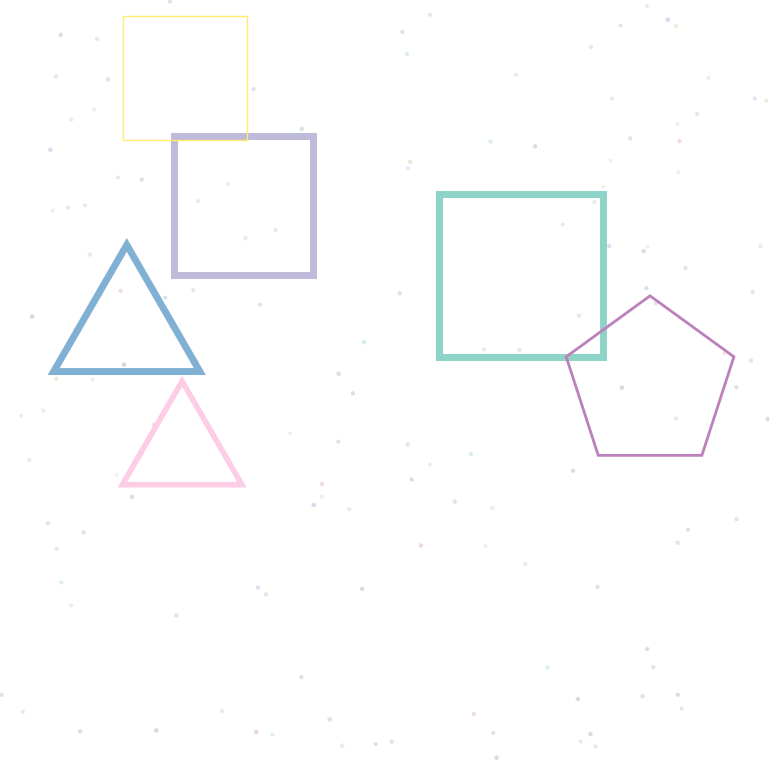[{"shape": "square", "thickness": 2.5, "radius": 0.53, "center": [0.677, 0.642]}, {"shape": "square", "thickness": 2.5, "radius": 0.45, "center": [0.316, 0.733]}, {"shape": "triangle", "thickness": 2.5, "radius": 0.55, "center": [0.165, 0.572]}, {"shape": "triangle", "thickness": 2, "radius": 0.45, "center": [0.236, 0.415]}, {"shape": "pentagon", "thickness": 1, "radius": 0.57, "center": [0.844, 0.501]}, {"shape": "square", "thickness": 0.5, "radius": 0.4, "center": [0.24, 0.899]}]